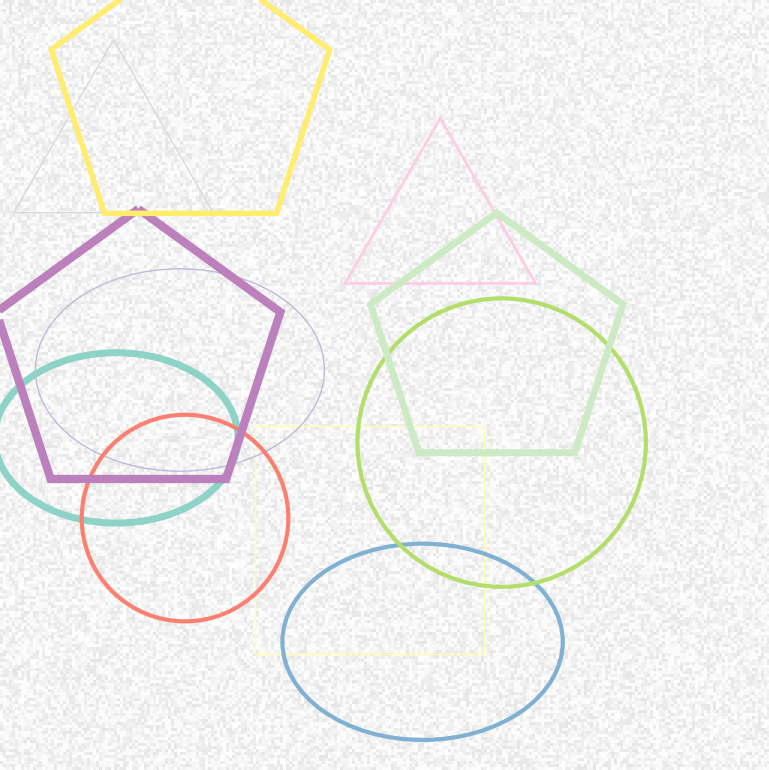[{"shape": "oval", "thickness": 2.5, "radius": 0.79, "center": [0.151, 0.431]}, {"shape": "square", "thickness": 0.5, "radius": 0.74, "center": [0.48, 0.298]}, {"shape": "oval", "thickness": 0.5, "radius": 0.94, "center": [0.234, 0.519]}, {"shape": "circle", "thickness": 1.5, "radius": 0.67, "center": [0.24, 0.327]}, {"shape": "oval", "thickness": 1.5, "radius": 0.91, "center": [0.549, 0.166]}, {"shape": "circle", "thickness": 1.5, "radius": 0.94, "center": [0.652, 0.425]}, {"shape": "triangle", "thickness": 1, "radius": 0.71, "center": [0.572, 0.703]}, {"shape": "triangle", "thickness": 0.5, "radius": 0.75, "center": [0.147, 0.799]}, {"shape": "pentagon", "thickness": 3, "radius": 0.97, "center": [0.18, 0.535]}, {"shape": "pentagon", "thickness": 2.5, "radius": 0.86, "center": [0.645, 0.551]}, {"shape": "pentagon", "thickness": 2, "radius": 0.95, "center": [0.247, 0.877]}]